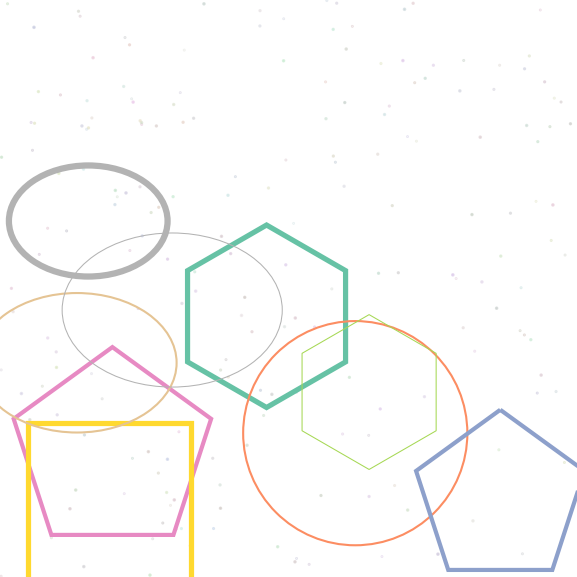[{"shape": "hexagon", "thickness": 2.5, "radius": 0.79, "center": [0.462, 0.451]}, {"shape": "circle", "thickness": 1, "radius": 0.97, "center": [0.615, 0.249]}, {"shape": "pentagon", "thickness": 2, "radius": 0.77, "center": [0.866, 0.136]}, {"shape": "pentagon", "thickness": 2, "radius": 0.9, "center": [0.195, 0.218]}, {"shape": "hexagon", "thickness": 0.5, "radius": 0.67, "center": [0.639, 0.32]}, {"shape": "square", "thickness": 2.5, "radius": 0.7, "center": [0.189, 0.127]}, {"shape": "oval", "thickness": 1, "radius": 0.86, "center": [0.133, 0.371]}, {"shape": "oval", "thickness": 0.5, "radius": 0.95, "center": [0.298, 0.462]}, {"shape": "oval", "thickness": 3, "radius": 0.69, "center": [0.153, 0.616]}]